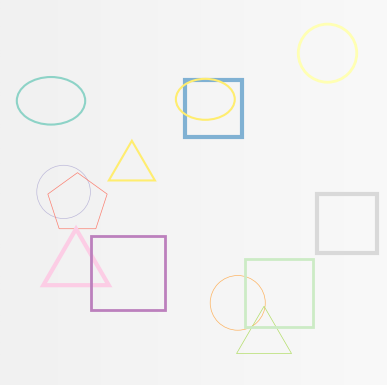[{"shape": "oval", "thickness": 1.5, "radius": 0.44, "center": [0.132, 0.738]}, {"shape": "circle", "thickness": 2, "radius": 0.38, "center": [0.845, 0.862]}, {"shape": "circle", "thickness": 0.5, "radius": 0.35, "center": [0.164, 0.501]}, {"shape": "pentagon", "thickness": 0.5, "radius": 0.4, "center": [0.2, 0.471]}, {"shape": "square", "thickness": 3, "radius": 0.37, "center": [0.551, 0.718]}, {"shape": "circle", "thickness": 0.5, "radius": 0.36, "center": [0.614, 0.213]}, {"shape": "triangle", "thickness": 0.5, "radius": 0.41, "center": [0.681, 0.123]}, {"shape": "triangle", "thickness": 3, "radius": 0.49, "center": [0.196, 0.308]}, {"shape": "square", "thickness": 3, "radius": 0.38, "center": [0.896, 0.419]}, {"shape": "square", "thickness": 2, "radius": 0.48, "center": [0.33, 0.292]}, {"shape": "square", "thickness": 2, "radius": 0.44, "center": [0.719, 0.239]}, {"shape": "triangle", "thickness": 1.5, "radius": 0.34, "center": [0.34, 0.566]}, {"shape": "oval", "thickness": 1.5, "radius": 0.38, "center": [0.53, 0.742]}]